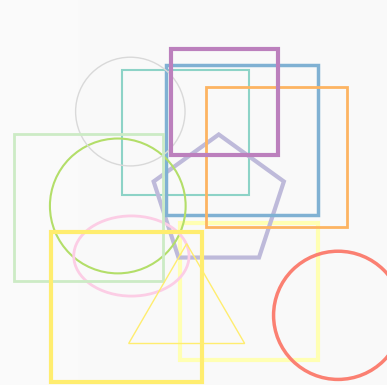[{"shape": "square", "thickness": 1.5, "radius": 0.82, "center": [0.478, 0.656]}, {"shape": "square", "thickness": 3, "radius": 0.89, "center": [0.642, 0.243]}, {"shape": "pentagon", "thickness": 3, "radius": 0.88, "center": [0.565, 0.474]}, {"shape": "circle", "thickness": 2.5, "radius": 0.83, "center": [0.872, 0.181]}, {"shape": "square", "thickness": 2.5, "radius": 0.98, "center": [0.624, 0.637]}, {"shape": "square", "thickness": 2, "radius": 0.91, "center": [0.713, 0.591]}, {"shape": "circle", "thickness": 1.5, "radius": 0.88, "center": [0.304, 0.465]}, {"shape": "oval", "thickness": 2, "radius": 0.74, "center": [0.339, 0.335]}, {"shape": "circle", "thickness": 1, "radius": 0.71, "center": [0.336, 0.71]}, {"shape": "square", "thickness": 3, "radius": 0.69, "center": [0.579, 0.735]}, {"shape": "square", "thickness": 2, "radius": 0.96, "center": [0.229, 0.461]}, {"shape": "square", "thickness": 3, "radius": 0.98, "center": [0.326, 0.202]}, {"shape": "triangle", "thickness": 1, "radius": 0.86, "center": [0.482, 0.194]}]